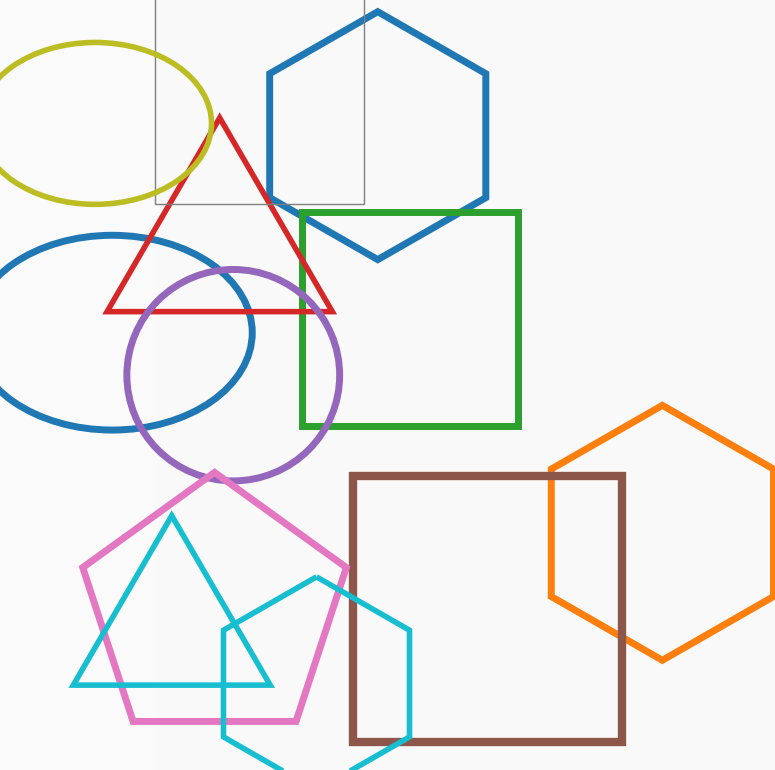[{"shape": "hexagon", "thickness": 2.5, "radius": 0.8, "center": [0.487, 0.824]}, {"shape": "oval", "thickness": 2.5, "radius": 0.9, "center": [0.145, 0.568]}, {"shape": "hexagon", "thickness": 2.5, "radius": 0.83, "center": [0.855, 0.308]}, {"shape": "square", "thickness": 2.5, "radius": 0.7, "center": [0.529, 0.586]}, {"shape": "triangle", "thickness": 2, "radius": 0.84, "center": [0.283, 0.679]}, {"shape": "circle", "thickness": 2.5, "radius": 0.69, "center": [0.301, 0.513]}, {"shape": "square", "thickness": 3, "radius": 0.87, "center": [0.629, 0.209]}, {"shape": "pentagon", "thickness": 2.5, "radius": 0.89, "center": [0.277, 0.208]}, {"shape": "square", "thickness": 0.5, "radius": 0.68, "center": [0.335, 0.87]}, {"shape": "oval", "thickness": 2, "radius": 0.75, "center": [0.123, 0.84]}, {"shape": "hexagon", "thickness": 2, "radius": 0.69, "center": [0.408, 0.112]}, {"shape": "triangle", "thickness": 2, "radius": 0.73, "center": [0.222, 0.184]}]